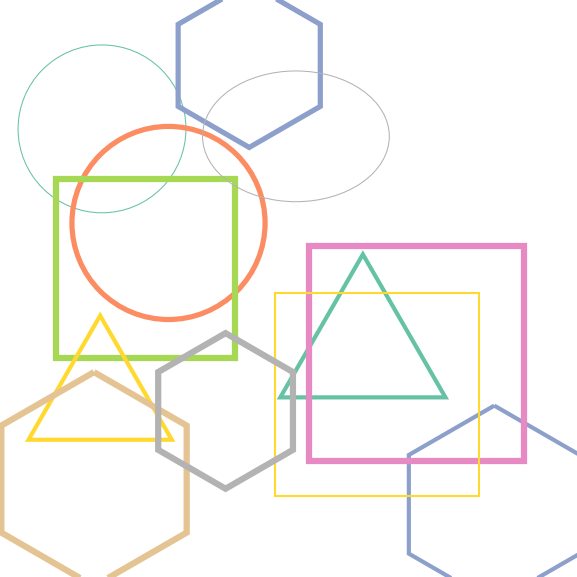[{"shape": "triangle", "thickness": 2, "radius": 0.83, "center": [0.628, 0.394]}, {"shape": "circle", "thickness": 0.5, "radius": 0.73, "center": [0.177, 0.776]}, {"shape": "circle", "thickness": 2.5, "radius": 0.84, "center": [0.292, 0.613]}, {"shape": "hexagon", "thickness": 2, "radius": 0.85, "center": [0.856, 0.126]}, {"shape": "hexagon", "thickness": 2.5, "radius": 0.71, "center": [0.432, 0.886]}, {"shape": "square", "thickness": 3, "radius": 0.93, "center": [0.721, 0.387]}, {"shape": "square", "thickness": 3, "radius": 0.78, "center": [0.252, 0.534]}, {"shape": "triangle", "thickness": 2, "radius": 0.72, "center": [0.173, 0.309]}, {"shape": "square", "thickness": 1, "radius": 0.88, "center": [0.652, 0.316]}, {"shape": "hexagon", "thickness": 3, "radius": 0.93, "center": [0.163, 0.17]}, {"shape": "hexagon", "thickness": 3, "radius": 0.67, "center": [0.391, 0.288]}, {"shape": "oval", "thickness": 0.5, "radius": 0.81, "center": [0.512, 0.763]}]